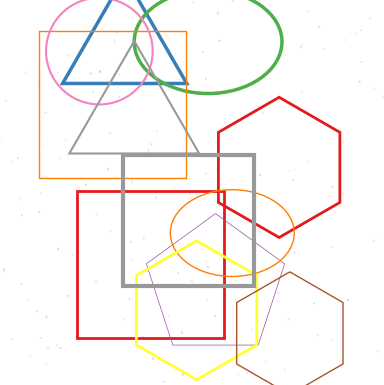[{"shape": "hexagon", "thickness": 2, "radius": 0.91, "center": [0.725, 0.565]}, {"shape": "square", "thickness": 2, "radius": 0.96, "center": [0.391, 0.312]}, {"shape": "triangle", "thickness": 2.5, "radius": 0.93, "center": [0.324, 0.876]}, {"shape": "oval", "thickness": 2.5, "radius": 0.96, "center": [0.541, 0.891]}, {"shape": "pentagon", "thickness": 0.5, "radius": 0.94, "center": [0.56, 0.256]}, {"shape": "square", "thickness": 1, "radius": 0.95, "center": [0.292, 0.729]}, {"shape": "oval", "thickness": 1, "radius": 0.8, "center": [0.603, 0.395]}, {"shape": "hexagon", "thickness": 2, "radius": 0.9, "center": [0.511, 0.194]}, {"shape": "hexagon", "thickness": 1, "radius": 0.8, "center": [0.753, 0.134]}, {"shape": "circle", "thickness": 1.5, "radius": 0.69, "center": [0.258, 0.867]}, {"shape": "triangle", "thickness": 1.5, "radius": 0.97, "center": [0.349, 0.699]}, {"shape": "square", "thickness": 3, "radius": 0.85, "center": [0.49, 0.428]}]